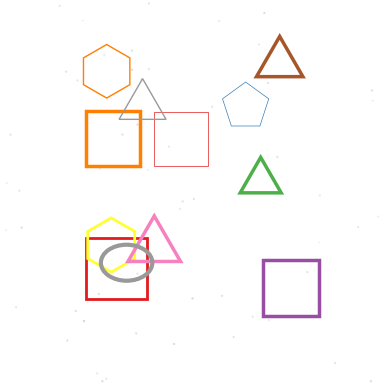[{"shape": "square", "thickness": 2, "radius": 0.4, "center": [0.304, 0.302]}, {"shape": "square", "thickness": 0.5, "radius": 0.35, "center": [0.47, 0.638]}, {"shape": "pentagon", "thickness": 0.5, "radius": 0.32, "center": [0.638, 0.724]}, {"shape": "triangle", "thickness": 2.5, "radius": 0.31, "center": [0.677, 0.53]}, {"shape": "square", "thickness": 2.5, "radius": 0.37, "center": [0.755, 0.253]}, {"shape": "hexagon", "thickness": 1, "radius": 0.35, "center": [0.277, 0.815]}, {"shape": "square", "thickness": 2.5, "radius": 0.35, "center": [0.293, 0.64]}, {"shape": "hexagon", "thickness": 2, "radius": 0.35, "center": [0.289, 0.364]}, {"shape": "triangle", "thickness": 2.5, "radius": 0.35, "center": [0.726, 0.836]}, {"shape": "triangle", "thickness": 2.5, "radius": 0.39, "center": [0.401, 0.36]}, {"shape": "oval", "thickness": 3, "radius": 0.33, "center": [0.329, 0.318]}, {"shape": "triangle", "thickness": 1, "radius": 0.35, "center": [0.37, 0.725]}]